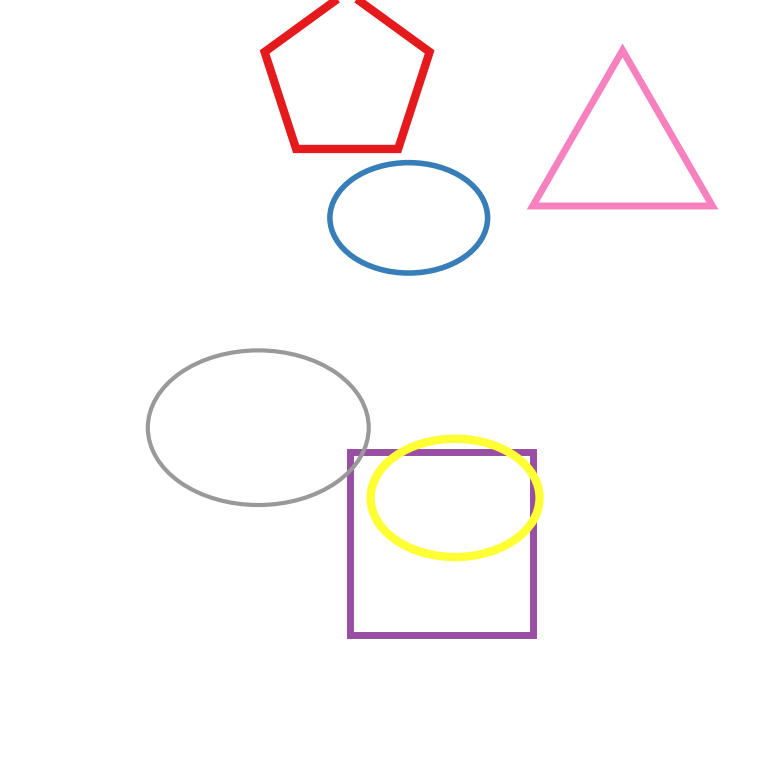[{"shape": "pentagon", "thickness": 3, "radius": 0.56, "center": [0.451, 0.898]}, {"shape": "oval", "thickness": 2, "radius": 0.51, "center": [0.531, 0.717]}, {"shape": "square", "thickness": 2.5, "radius": 0.59, "center": [0.573, 0.294]}, {"shape": "oval", "thickness": 3, "radius": 0.55, "center": [0.591, 0.353]}, {"shape": "triangle", "thickness": 2.5, "radius": 0.67, "center": [0.809, 0.8]}, {"shape": "oval", "thickness": 1.5, "radius": 0.72, "center": [0.335, 0.445]}]